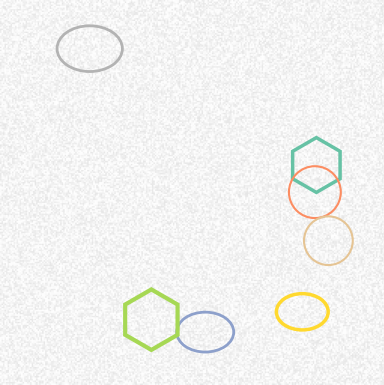[{"shape": "hexagon", "thickness": 2.5, "radius": 0.36, "center": [0.822, 0.571]}, {"shape": "circle", "thickness": 1.5, "radius": 0.34, "center": [0.818, 0.501]}, {"shape": "oval", "thickness": 2, "radius": 0.37, "center": [0.533, 0.137]}, {"shape": "hexagon", "thickness": 3, "radius": 0.39, "center": [0.393, 0.17]}, {"shape": "oval", "thickness": 2.5, "radius": 0.34, "center": [0.785, 0.19]}, {"shape": "circle", "thickness": 1.5, "radius": 0.32, "center": [0.853, 0.375]}, {"shape": "oval", "thickness": 2, "radius": 0.42, "center": [0.233, 0.874]}]